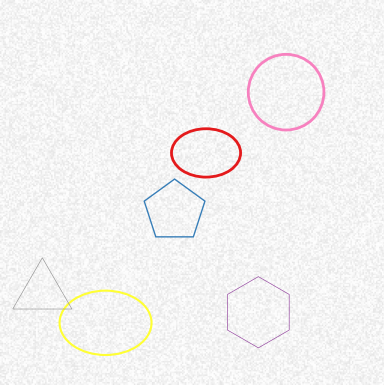[{"shape": "oval", "thickness": 2, "radius": 0.45, "center": [0.535, 0.603]}, {"shape": "pentagon", "thickness": 1, "radius": 0.41, "center": [0.453, 0.452]}, {"shape": "hexagon", "thickness": 0.5, "radius": 0.46, "center": [0.671, 0.189]}, {"shape": "oval", "thickness": 1.5, "radius": 0.6, "center": [0.274, 0.161]}, {"shape": "circle", "thickness": 2, "radius": 0.49, "center": [0.743, 0.761]}, {"shape": "triangle", "thickness": 0.5, "radius": 0.44, "center": [0.11, 0.242]}]